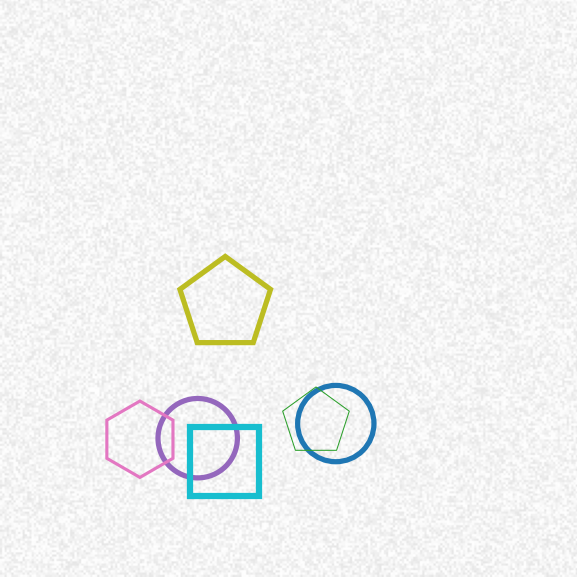[{"shape": "circle", "thickness": 2.5, "radius": 0.33, "center": [0.581, 0.266]}, {"shape": "pentagon", "thickness": 0.5, "radius": 0.3, "center": [0.547, 0.268]}, {"shape": "circle", "thickness": 2.5, "radius": 0.34, "center": [0.342, 0.24]}, {"shape": "hexagon", "thickness": 1.5, "radius": 0.33, "center": [0.242, 0.239]}, {"shape": "pentagon", "thickness": 2.5, "radius": 0.41, "center": [0.39, 0.473]}, {"shape": "square", "thickness": 3, "radius": 0.3, "center": [0.388, 0.199]}]